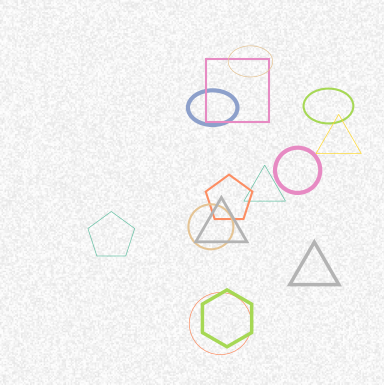[{"shape": "triangle", "thickness": 0.5, "radius": 0.31, "center": [0.688, 0.509]}, {"shape": "pentagon", "thickness": 0.5, "radius": 0.32, "center": [0.289, 0.387]}, {"shape": "pentagon", "thickness": 1.5, "radius": 0.32, "center": [0.595, 0.483]}, {"shape": "circle", "thickness": 0.5, "radius": 0.4, "center": [0.572, 0.16]}, {"shape": "oval", "thickness": 3, "radius": 0.32, "center": [0.552, 0.72]}, {"shape": "square", "thickness": 1.5, "radius": 0.41, "center": [0.616, 0.764]}, {"shape": "circle", "thickness": 3, "radius": 0.29, "center": [0.773, 0.558]}, {"shape": "hexagon", "thickness": 2.5, "radius": 0.37, "center": [0.59, 0.173]}, {"shape": "oval", "thickness": 1.5, "radius": 0.32, "center": [0.853, 0.725]}, {"shape": "triangle", "thickness": 0.5, "radius": 0.34, "center": [0.88, 0.635]}, {"shape": "oval", "thickness": 0.5, "radius": 0.29, "center": [0.651, 0.841]}, {"shape": "circle", "thickness": 1.5, "radius": 0.29, "center": [0.548, 0.411]}, {"shape": "triangle", "thickness": 2, "radius": 0.38, "center": [0.575, 0.41]}, {"shape": "triangle", "thickness": 2.5, "radius": 0.37, "center": [0.816, 0.298]}]